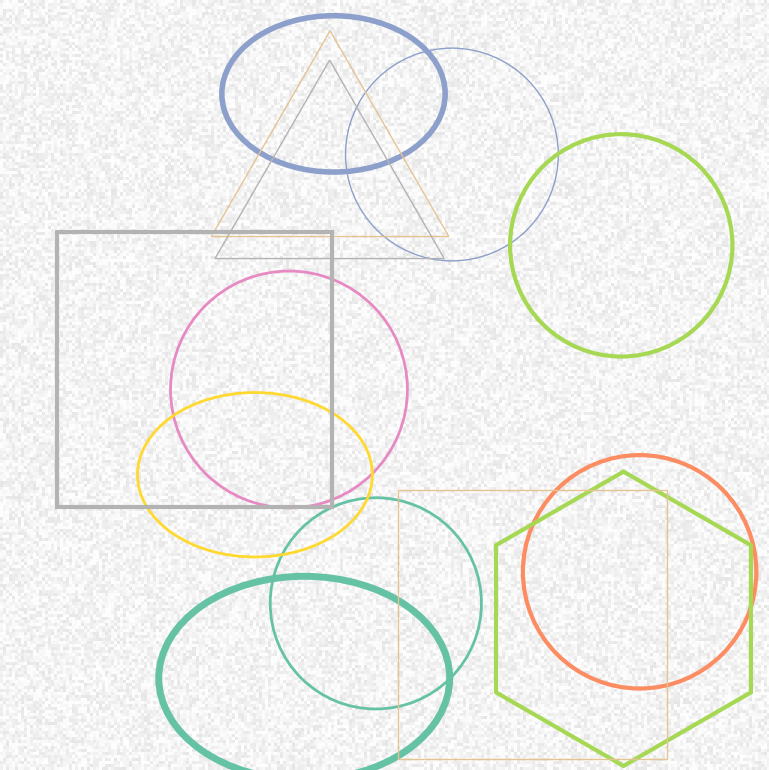[{"shape": "oval", "thickness": 2.5, "radius": 0.94, "center": [0.395, 0.119]}, {"shape": "circle", "thickness": 1, "radius": 0.69, "center": [0.488, 0.216]}, {"shape": "circle", "thickness": 1.5, "radius": 0.76, "center": [0.831, 0.257]}, {"shape": "oval", "thickness": 2, "radius": 0.73, "center": [0.433, 0.878]}, {"shape": "circle", "thickness": 0.5, "radius": 0.69, "center": [0.587, 0.799]}, {"shape": "circle", "thickness": 1, "radius": 0.77, "center": [0.375, 0.494]}, {"shape": "hexagon", "thickness": 1.5, "radius": 0.96, "center": [0.81, 0.196]}, {"shape": "circle", "thickness": 1.5, "radius": 0.72, "center": [0.807, 0.681]}, {"shape": "oval", "thickness": 1, "radius": 0.76, "center": [0.331, 0.383]}, {"shape": "triangle", "thickness": 0.5, "radius": 0.89, "center": [0.429, 0.782]}, {"shape": "square", "thickness": 0.5, "radius": 0.87, "center": [0.692, 0.189]}, {"shape": "triangle", "thickness": 0.5, "radius": 0.86, "center": [0.428, 0.75]}, {"shape": "square", "thickness": 1.5, "radius": 0.89, "center": [0.253, 0.52]}]